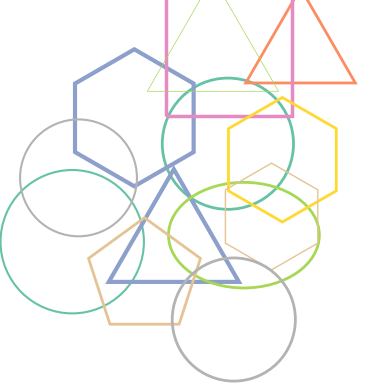[{"shape": "circle", "thickness": 1.5, "radius": 0.93, "center": [0.188, 0.372]}, {"shape": "circle", "thickness": 2, "radius": 0.85, "center": [0.592, 0.627]}, {"shape": "triangle", "thickness": 2, "radius": 0.82, "center": [0.781, 0.867]}, {"shape": "triangle", "thickness": 3, "radius": 0.98, "center": [0.452, 0.365]}, {"shape": "hexagon", "thickness": 3, "radius": 0.89, "center": [0.349, 0.694]}, {"shape": "square", "thickness": 2.5, "radius": 0.82, "center": [0.595, 0.862]}, {"shape": "triangle", "thickness": 0.5, "radius": 0.98, "center": [0.553, 0.861]}, {"shape": "oval", "thickness": 2, "radius": 0.98, "center": [0.634, 0.389]}, {"shape": "hexagon", "thickness": 2, "radius": 0.81, "center": [0.733, 0.585]}, {"shape": "pentagon", "thickness": 2, "radius": 0.76, "center": [0.375, 0.282]}, {"shape": "hexagon", "thickness": 1, "radius": 0.69, "center": [0.705, 0.438]}, {"shape": "circle", "thickness": 2, "radius": 0.8, "center": [0.607, 0.17]}, {"shape": "circle", "thickness": 1.5, "radius": 0.76, "center": [0.204, 0.538]}]